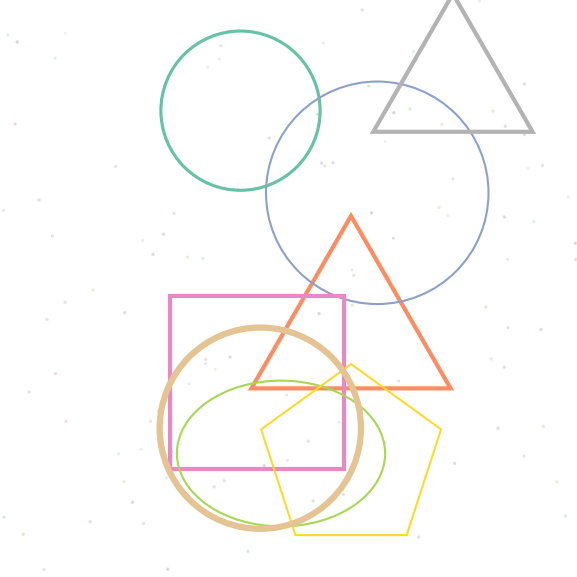[{"shape": "circle", "thickness": 1.5, "radius": 0.69, "center": [0.416, 0.807]}, {"shape": "triangle", "thickness": 2, "radius": 1.0, "center": [0.608, 0.426]}, {"shape": "circle", "thickness": 1, "radius": 0.96, "center": [0.653, 0.665]}, {"shape": "square", "thickness": 2, "radius": 0.75, "center": [0.445, 0.337]}, {"shape": "oval", "thickness": 1, "radius": 0.9, "center": [0.487, 0.214]}, {"shape": "pentagon", "thickness": 1, "radius": 0.82, "center": [0.608, 0.205]}, {"shape": "circle", "thickness": 3, "radius": 0.87, "center": [0.451, 0.258]}, {"shape": "triangle", "thickness": 2, "radius": 0.8, "center": [0.784, 0.851]}]